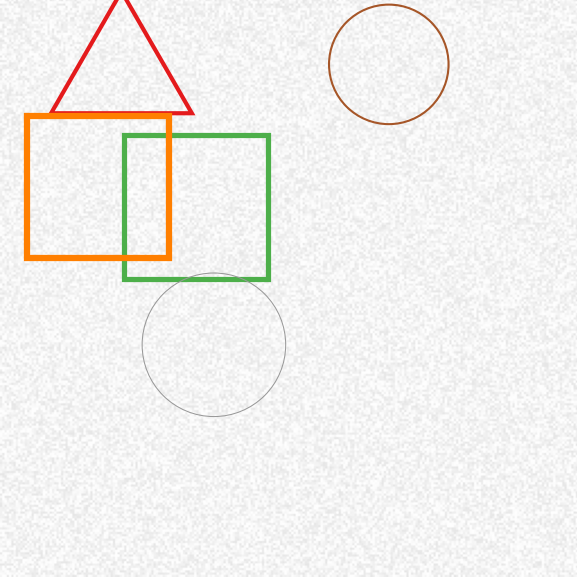[{"shape": "triangle", "thickness": 2, "radius": 0.7, "center": [0.21, 0.873]}, {"shape": "square", "thickness": 2.5, "radius": 0.63, "center": [0.34, 0.64]}, {"shape": "square", "thickness": 3, "radius": 0.62, "center": [0.17, 0.676]}, {"shape": "circle", "thickness": 1, "radius": 0.52, "center": [0.673, 0.888]}, {"shape": "circle", "thickness": 0.5, "radius": 0.62, "center": [0.37, 0.402]}]